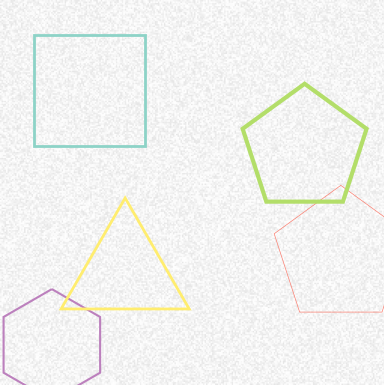[{"shape": "square", "thickness": 2, "radius": 0.72, "center": [0.231, 0.765]}, {"shape": "pentagon", "thickness": 0.5, "radius": 0.91, "center": [0.885, 0.337]}, {"shape": "pentagon", "thickness": 3, "radius": 0.85, "center": [0.791, 0.613]}, {"shape": "hexagon", "thickness": 1.5, "radius": 0.72, "center": [0.135, 0.104]}, {"shape": "triangle", "thickness": 2, "radius": 0.96, "center": [0.325, 0.294]}]